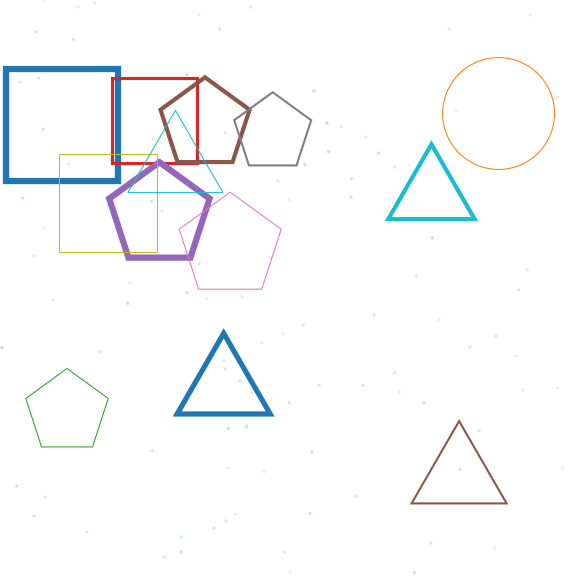[{"shape": "square", "thickness": 3, "radius": 0.48, "center": [0.108, 0.782]}, {"shape": "triangle", "thickness": 2.5, "radius": 0.47, "center": [0.387, 0.329]}, {"shape": "circle", "thickness": 0.5, "radius": 0.48, "center": [0.863, 0.803]}, {"shape": "pentagon", "thickness": 0.5, "radius": 0.38, "center": [0.116, 0.286]}, {"shape": "square", "thickness": 1.5, "radius": 0.37, "center": [0.268, 0.79]}, {"shape": "pentagon", "thickness": 3, "radius": 0.46, "center": [0.276, 0.627]}, {"shape": "triangle", "thickness": 1, "radius": 0.48, "center": [0.795, 0.175]}, {"shape": "pentagon", "thickness": 2, "radius": 0.41, "center": [0.355, 0.784]}, {"shape": "pentagon", "thickness": 0.5, "radius": 0.46, "center": [0.399, 0.573]}, {"shape": "pentagon", "thickness": 1, "radius": 0.35, "center": [0.472, 0.769]}, {"shape": "square", "thickness": 0.5, "radius": 0.43, "center": [0.187, 0.647]}, {"shape": "triangle", "thickness": 2, "radius": 0.43, "center": [0.747, 0.663]}, {"shape": "triangle", "thickness": 0.5, "radius": 0.48, "center": [0.304, 0.713]}]